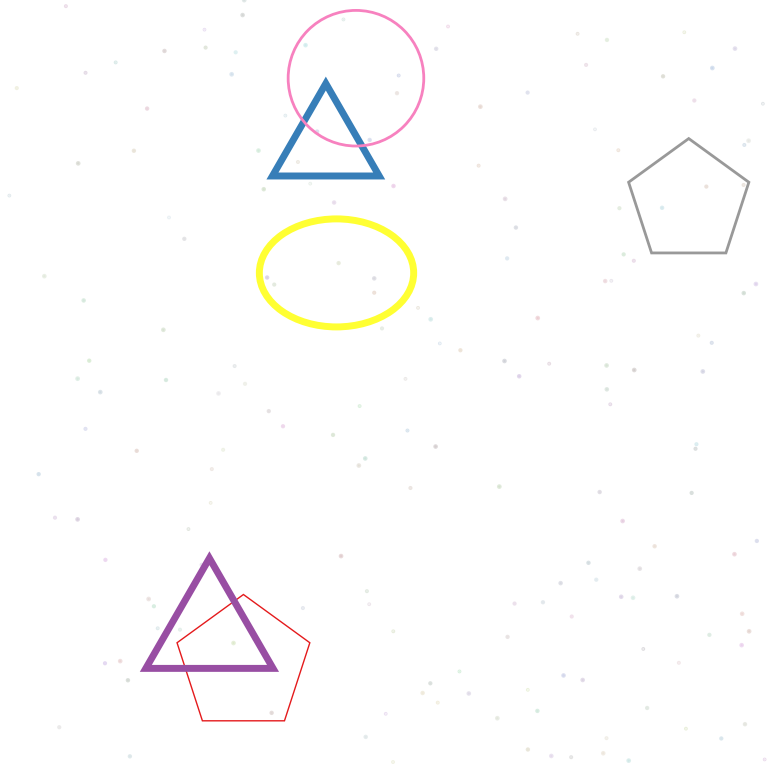[{"shape": "pentagon", "thickness": 0.5, "radius": 0.45, "center": [0.316, 0.137]}, {"shape": "triangle", "thickness": 2.5, "radius": 0.4, "center": [0.423, 0.811]}, {"shape": "triangle", "thickness": 2.5, "radius": 0.48, "center": [0.272, 0.18]}, {"shape": "oval", "thickness": 2.5, "radius": 0.5, "center": [0.437, 0.646]}, {"shape": "circle", "thickness": 1, "radius": 0.44, "center": [0.462, 0.898]}, {"shape": "pentagon", "thickness": 1, "radius": 0.41, "center": [0.894, 0.738]}]